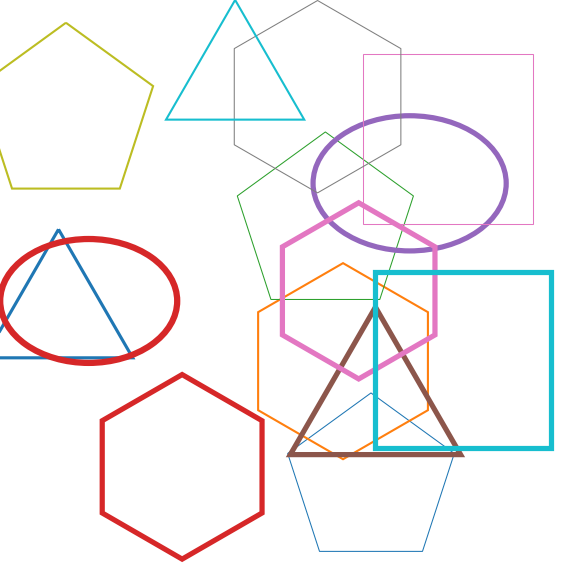[{"shape": "pentagon", "thickness": 0.5, "radius": 0.76, "center": [0.642, 0.167]}, {"shape": "triangle", "thickness": 1.5, "radius": 0.74, "center": [0.101, 0.454]}, {"shape": "hexagon", "thickness": 1, "radius": 0.85, "center": [0.594, 0.374]}, {"shape": "pentagon", "thickness": 0.5, "radius": 0.8, "center": [0.563, 0.61]}, {"shape": "oval", "thickness": 3, "radius": 0.77, "center": [0.154, 0.478]}, {"shape": "hexagon", "thickness": 2.5, "radius": 0.8, "center": [0.315, 0.191]}, {"shape": "oval", "thickness": 2.5, "radius": 0.84, "center": [0.709, 0.682]}, {"shape": "triangle", "thickness": 2.5, "radius": 0.85, "center": [0.65, 0.297]}, {"shape": "square", "thickness": 0.5, "radius": 0.74, "center": [0.775, 0.759]}, {"shape": "hexagon", "thickness": 2.5, "radius": 0.76, "center": [0.621, 0.495]}, {"shape": "hexagon", "thickness": 0.5, "radius": 0.83, "center": [0.55, 0.832]}, {"shape": "pentagon", "thickness": 1, "radius": 0.79, "center": [0.114, 0.801]}, {"shape": "square", "thickness": 2.5, "radius": 0.76, "center": [0.802, 0.376]}, {"shape": "triangle", "thickness": 1, "radius": 0.69, "center": [0.407, 0.861]}]